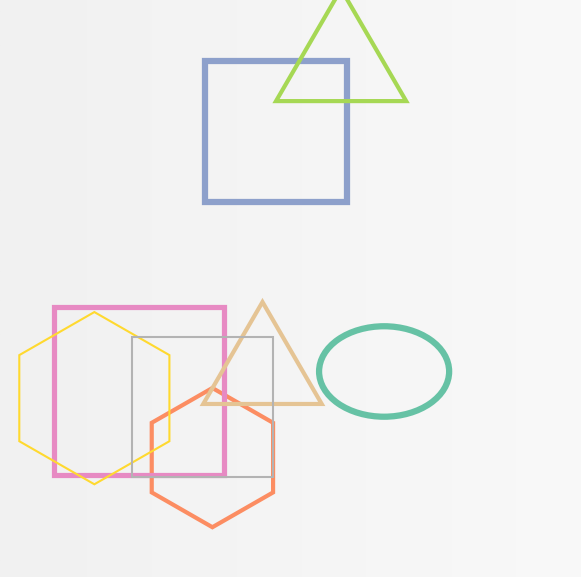[{"shape": "oval", "thickness": 3, "radius": 0.56, "center": [0.661, 0.356]}, {"shape": "hexagon", "thickness": 2, "radius": 0.6, "center": [0.365, 0.207]}, {"shape": "square", "thickness": 3, "radius": 0.61, "center": [0.475, 0.771]}, {"shape": "square", "thickness": 2.5, "radius": 0.73, "center": [0.239, 0.322]}, {"shape": "triangle", "thickness": 2, "radius": 0.65, "center": [0.587, 0.889]}, {"shape": "hexagon", "thickness": 1, "radius": 0.75, "center": [0.162, 0.31]}, {"shape": "triangle", "thickness": 2, "radius": 0.59, "center": [0.452, 0.358]}, {"shape": "square", "thickness": 1, "radius": 0.61, "center": [0.349, 0.294]}]